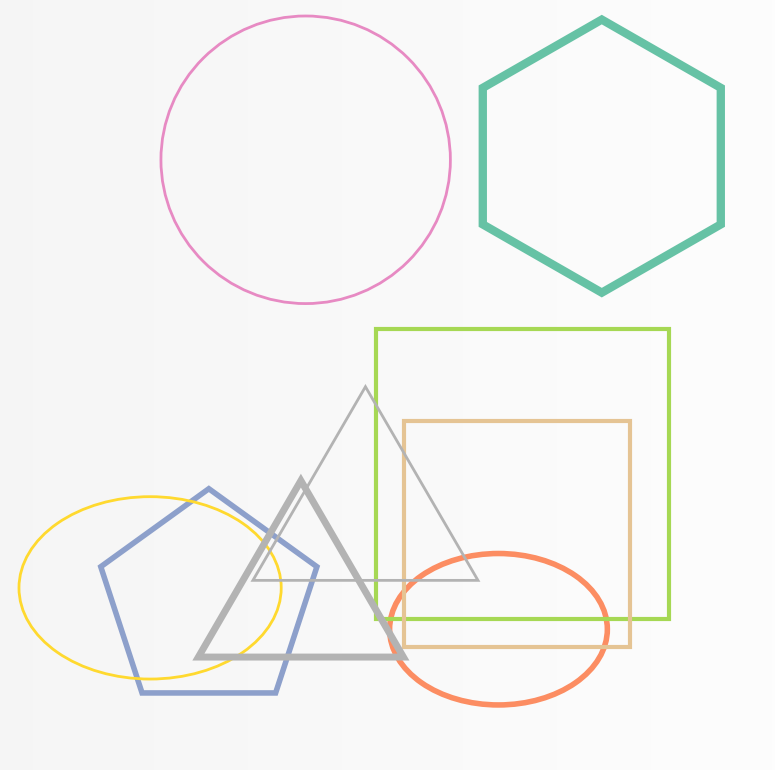[{"shape": "hexagon", "thickness": 3, "radius": 0.89, "center": [0.777, 0.797]}, {"shape": "oval", "thickness": 2, "radius": 0.7, "center": [0.643, 0.183]}, {"shape": "pentagon", "thickness": 2, "radius": 0.73, "center": [0.269, 0.219]}, {"shape": "circle", "thickness": 1, "radius": 0.93, "center": [0.394, 0.792]}, {"shape": "square", "thickness": 1.5, "radius": 0.94, "center": [0.674, 0.384]}, {"shape": "oval", "thickness": 1, "radius": 0.85, "center": [0.194, 0.237]}, {"shape": "square", "thickness": 1.5, "radius": 0.73, "center": [0.667, 0.306]}, {"shape": "triangle", "thickness": 2.5, "radius": 0.76, "center": [0.388, 0.223]}, {"shape": "triangle", "thickness": 1, "radius": 0.84, "center": [0.472, 0.33]}]